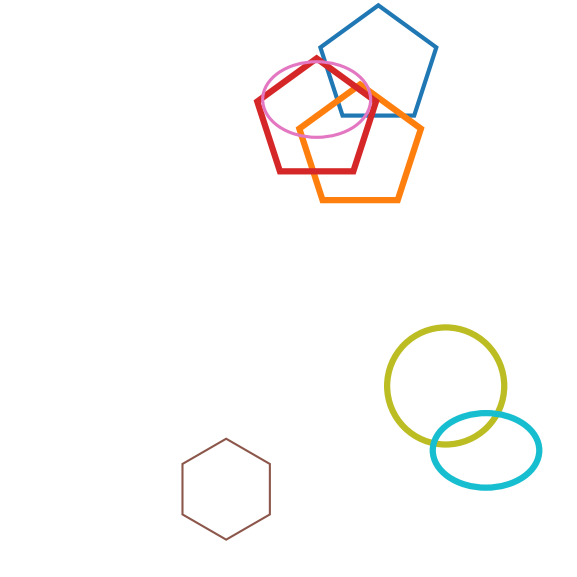[{"shape": "pentagon", "thickness": 2, "radius": 0.53, "center": [0.655, 0.884]}, {"shape": "pentagon", "thickness": 3, "radius": 0.55, "center": [0.624, 0.742]}, {"shape": "pentagon", "thickness": 3, "radius": 0.54, "center": [0.548, 0.79]}, {"shape": "hexagon", "thickness": 1, "radius": 0.44, "center": [0.392, 0.152]}, {"shape": "oval", "thickness": 1.5, "radius": 0.47, "center": [0.548, 0.827]}, {"shape": "circle", "thickness": 3, "radius": 0.51, "center": [0.772, 0.331]}, {"shape": "oval", "thickness": 3, "radius": 0.46, "center": [0.842, 0.219]}]